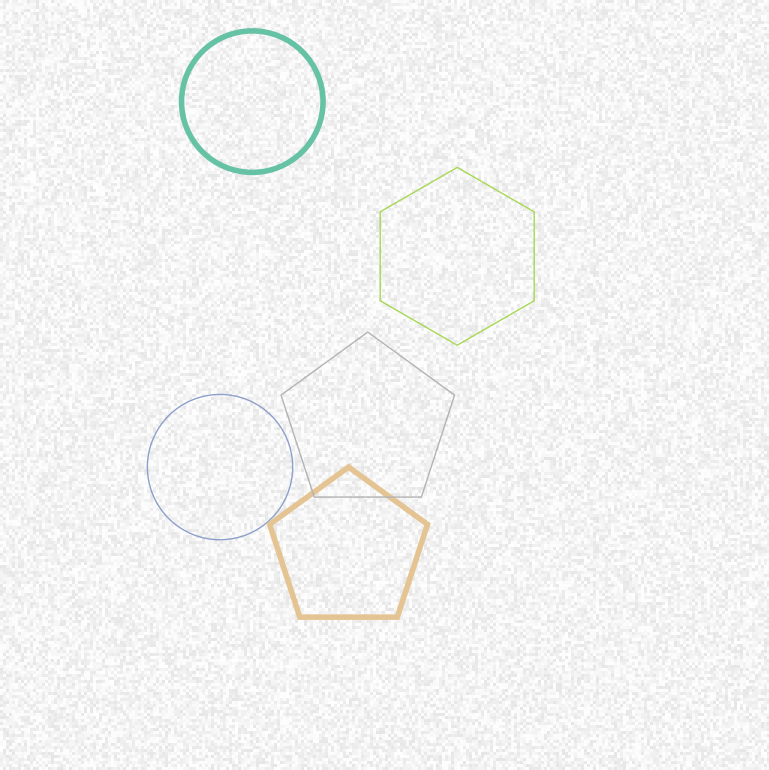[{"shape": "circle", "thickness": 2, "radius": 0.46, "center": [0.328, 0.868]}, {"shape": "circle", "thickness": 0.5, "radius": 0.47, "center": [0.286, 0.393]}, {"shape": "hexagon", "thickness": 0.5, "radius": 0.58, "center": [0.594, 0.667]}, {"shape": "pentagon", "thickness": 2, "radius": 0.54, "center": [0.453, 0.286]}, {"shape": "pentagon", "thickness": 0.5, "radius": 0.59, "center": [0.478, 0.45]}]